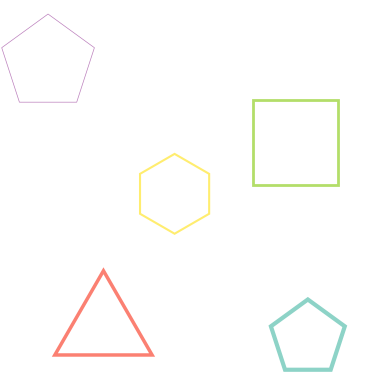[{"shape": "pentagon", "thickness": 3, "radius": 0.5, "center": [0.8, 0.121]}, {"shape": "triangle", "thickness": 2.5, "radius": 0.73, "center": [0.269, 0.151]}, {"shape": "square", "thickness": 2, "radius": 0.55, "center": [0.767, 0.629]}, {"shape": "pentagon", "thickness": 0.5, "radius": 0.63, "center": [0.125, 0.837]}, {"shape": "hexagon", "thickness": 1.5, "radius": 0.52, "center": [0.453, 0.497]}]